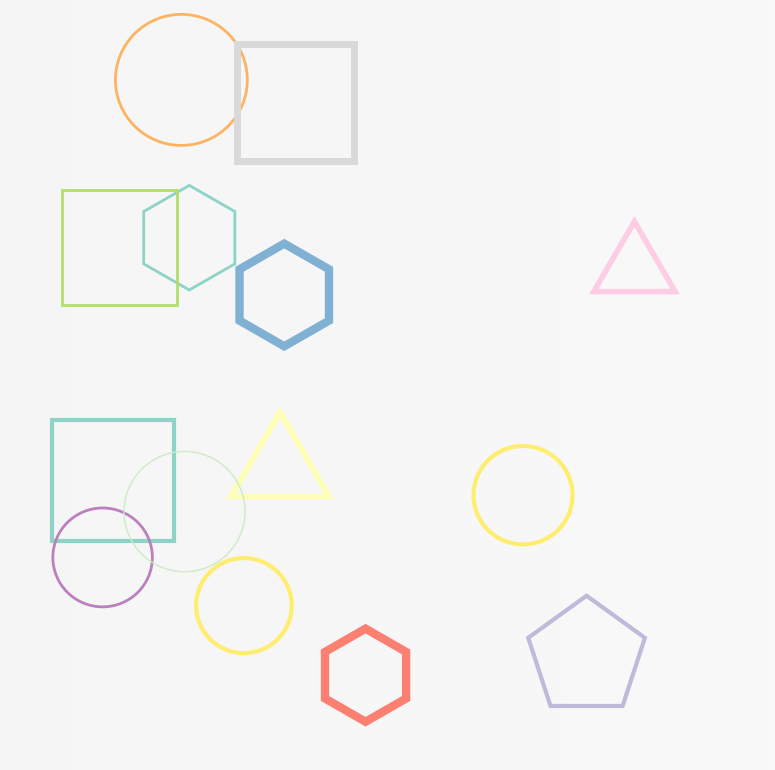[{"shape": "hexagon", "thickness": 1, "radius": 0.34, "center": [0.244, 0.691]}, {"shape": "square", "thickness": 1.5, "radius": 0.39, "center": [0.146, 0.377]}, {"shape": "triangle", "thickness": 2, "radius": 0.37, "center": [0.361, 0.392]}, {"shape": "pentagon", "thickness": 1.5, "radius": 0.4, "center": [0.757, 0.147]}, {"shape": "hexagon", "thickness": 3, "radius": 0.3, "center": [0.472, 0.123]}, {"shape": "hexagon", "thickness": 3, "radius": 0.33, "center": [0.367, 0.617]}, {"shape": "circle", "thickness": 1, "radius": 0.43, "center": [0.234, 0.896]}, {"shape": "square", "thickness": 1, "radius": 0.37, "center": [0.154, 0.679]}, {"shape": "triangle", "thickness": 2, "radius": 0.3, "center": [0.819, 0.652]}, {"shape": "square", "thickness": 2.5, "radius": 0.38, "center": [0.382, 0.867]}, {"shape": "circle", "thickness": 1, "radius": 0.32, "center": [0.132, 0.276]}, {"shape": "circle", "thickness": 0.5, "radius": 0.39, "center": [0.238, 0.336]}, {"shape": "circle", "thickness": 1.5, "radius": 0.31, "center": [0.315, 0.214]}, {"shape": "circle", "thickness": 1.5, "radius": 0.32, "center": [0.675, 0.357]}]